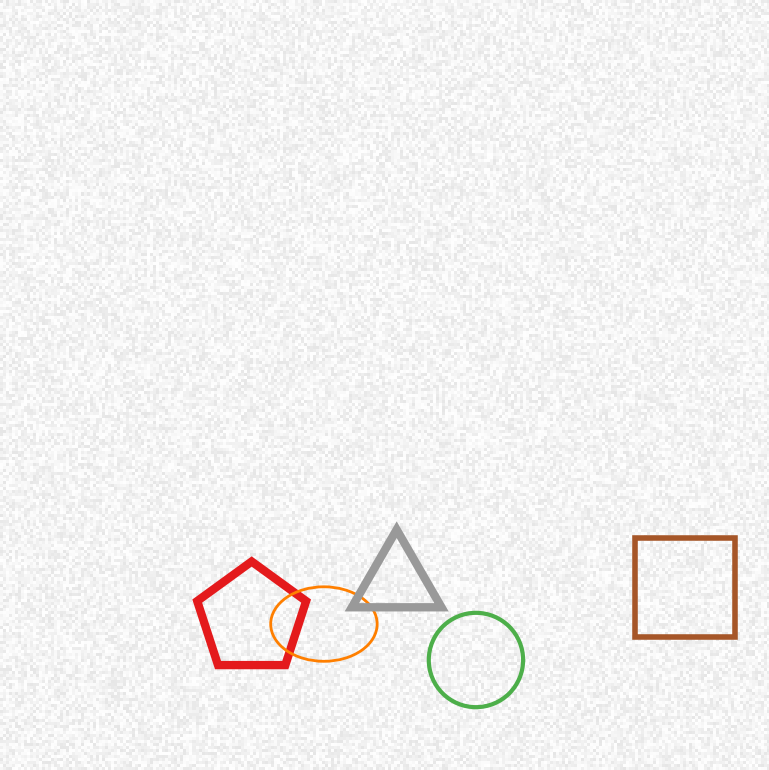[{"shape": "pentagon", "thickness": 3, "radius": 0.37, "center": [0.327, 0.196]}, {"shape": "circle", "thickness": 1.5, "radius": 0.31, "center": [0.618, 0.143]}, {"shape": "oval", "thickness": 1, "radius": 0.35, "center": [0.421, 0.19]}, {"shape": "square", "thickness": 2, "radius": 0.32, "center": [0.89, 0.237]}, {"shape": "triangle", "thickness": 3, "radius": 0.34, "center": [0.515, 0.245]}]